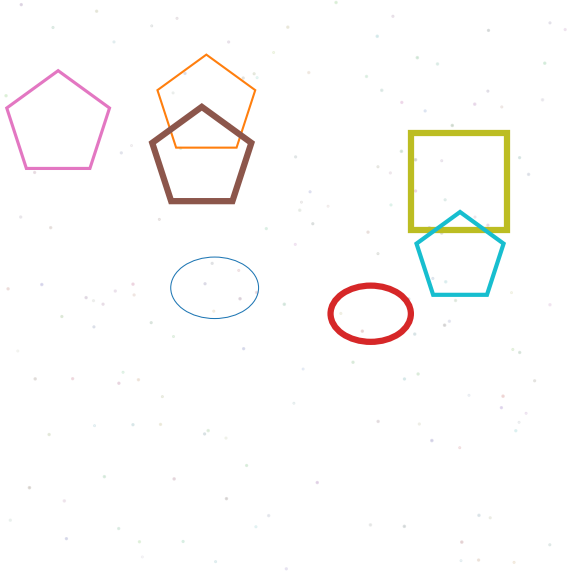[{"shape": "oval", "thickness": 0.5, "radius": 0.38, "center": [0.372, 0.501]}, {"shape": "pentagon", "thickness": 1, "radius": 0.45, "center": [0.357, 0.816]}, {"shape": "oval", "thickness": 3, "radius": 0.35, "center": [0.642, 0.456]}, {"shape": "pentagon", "thickness": 3, "radius": 0.45, "center": [0.349, 0.724]}, {"shape": "pentagon", "thickness": 1.5, "radius": 0.47, "center": [0.101, 0.783]}, {"shape": "square", "thickness": 3, "radius": 0.42, "center": [0.795, 0.685]}, {"shape": "pentagon", "thickness": 2, "radius": 0.4, "center": [0.797, 0.553]}]